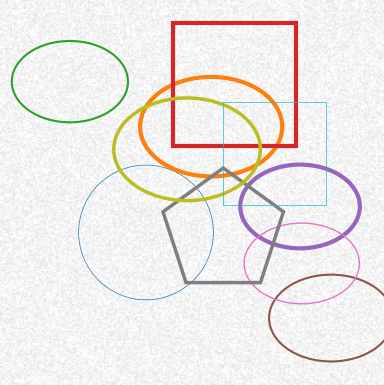[{"shape": "circle", "thickness": 0.5, "radius": 0.88, "center": [0.379, 0.396]}, {"shape": "oval", "thickness": 3, "radius": 0.92, "center": [0.548, 0.671]}, {"shape": "oval", "thickness": 1.5, "radius": 0.75, "center": [0.182, 0.788]}, {"shape": "square", "thickness": 3, "radius": 0.8, "center": [0.609, 0.781]}, {"shape": "oval", "thickness": 3, "radius": 0.78, "center": [0.779, 0.464]}, {"shape": "oval", "thickness": 1.5, "radius": 0.81, "center": [0.86, 0.174]}, {"shape": "oval", "thickness": 1, "radius": 0.75, "center": [0.784, 0.316]}, {"shape": "pentagon", "thickness": 2.5, "radius": 0.82, "center": [0.58, 0.399]}, {"shape": "oval", "thickness": 2.5, "radius": 0.95, "center": [0.486, 0.612]}, {"shape": "square", "thickness": 0.5, "radius": 0.67, "center": [0.712, 0.601]}]